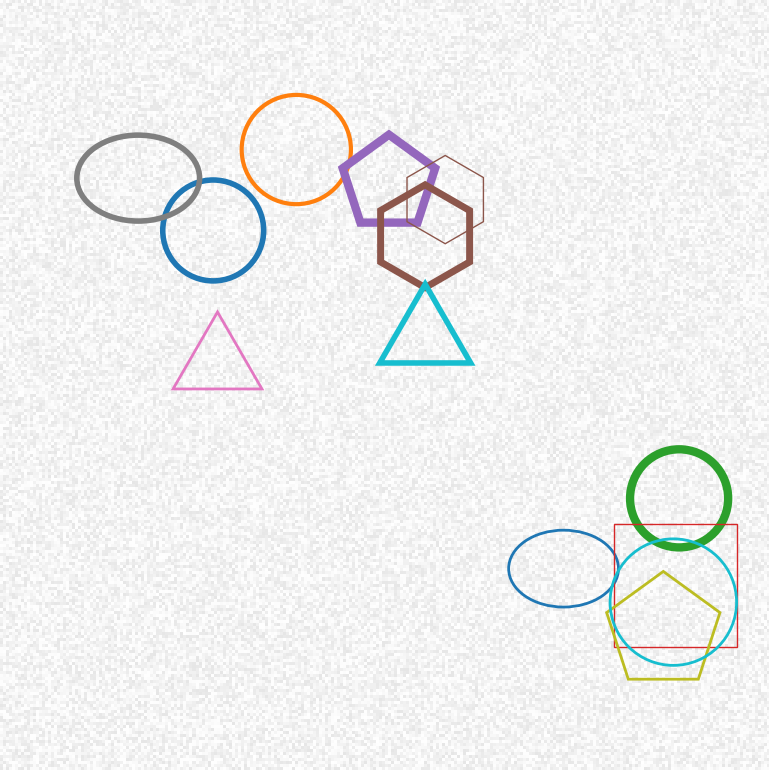[{"shape": "circle", "thickness": 2, "radius": 0.33, "center": [0.277, 0.701]}, {"shape": "oval", "thickness": 1, "radius": 0.36, "center": [0.732, 0.262]}, {"shape": "circle", "thickness": 1.5, "radius": 0.35, "center": [0.385, 0.806]}, {"shape": "circle", "thickness": 3, "radius": 0.32, "center": [0.882, 0.353]}, {"shape": "square", "thickness": 0.5, "radius": 0.4, "center": [0.877, 0.24]}, {"shape": "pentagon", "thickness": 3, "radius": 0.32, "center": [0.505, 0.762]}, {"shape": "hexagon", "thickness": 0.5, "radius": 0.29, "center": [0.578, 0.741]}, {"shape": "hexagon", "thickness": 2.5, "radius": 0.33, "center": [0.552, 0.693]}, {"shape": "triangle", "thickness": 1, "radius": 0.33, "center": [0.282, 0.528]}, {"shape": "oval", "thickness": 2, "radius": 0.4, "center": [0.179, 0.769]}, {"shape": "pentagon", "thickness": 1, "radius": 0.39, "center": [0.861, 0.181]}, {"shape": "circle", "thickness": 1, "radius": 0.41, "center": [0.874, 0.218]}, {"shape": "triangle", "thickness": 2, "radius": 0.34, "center": [0.552, 0.563]}]